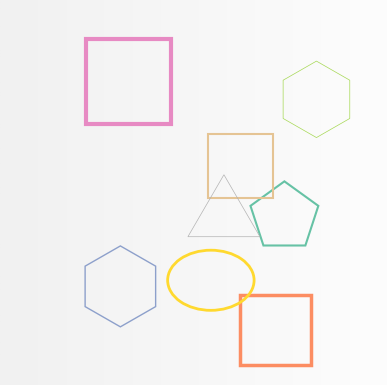[{"shape": "pentagon", "thickness": 1.5, "radius": 0.46, "center": [0.734, 0.437]}, {"shape": "square", "thickness": 2.5, "radius": 0.45, "center": [0.711, 0.142]}, {"shape": "hexagon", "thickness": 1, "radius": 0.53, "center": [0.311, 0.256]}, {"shape": "square", "thickness": 3, "radius": 0.55, "center": [0.332, 0.788]}, {"shape": "hexagon", "thickness": 0.5, "radius": 0.5, "center": [0.817, 0.742]}, {"shape": "oval", "thickness": 2, "radius": 0.56, "center": [0.544, 0.272]}, {"shape": "square", "thickness": 1.5, "radius": 0.42, "center": [0.621, 0.569]}, {"shape": "triangle", "thickness": 0.5, "radius": 0.54, "center": [0.578, 0.439]}]